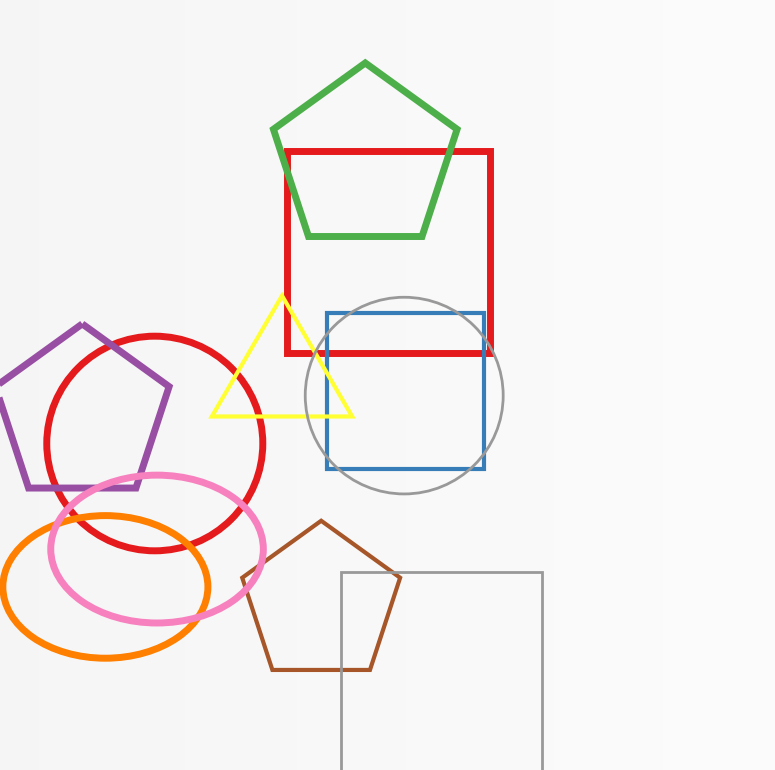[{"shape": "circle", "thickness": 2.5, "radius": 0.7, "center": [0.2, 0.424]}, {"shape": "square", "thickness": 2.5, "radius": 0.65, "center": [0.501, 0.673]}, {"shape": "square", "thickness": 1.5, "radius": 0.51, "center": [0.523, 0.492]}, {"shape": "pentagon", "thickness": 2.5, "radius": 0.62, "center": [0.471, 0.794]}, {"shape": "pentagon", "thickness": 2.5, "radius": 0.59, "center": [0.106, 0.462]}, {"shape": "oval", "thickness": 2.5, "radius": 0.66, "center": [0.136, 0.238]}, {"shape": "triangle", "thickness": 1.5, "radius": 0.52, "center": [0.364, 0.511]}, {"shape": "pentagon", "thickness": 1.5, "radius": 0.54, "center": [0.414, 0.217]}, {"shape": "oval", "thickness": 2.5, "radius": 0.69, "center": [0.203, 0.287]}, {"shape": "circle", "thickness": 1, "radius": 0.64, "center": [0.522, 0.486]}, {"shape": "square", "thickness": 1, "radius": 0.65, "center": [0.57, 0.128]}]